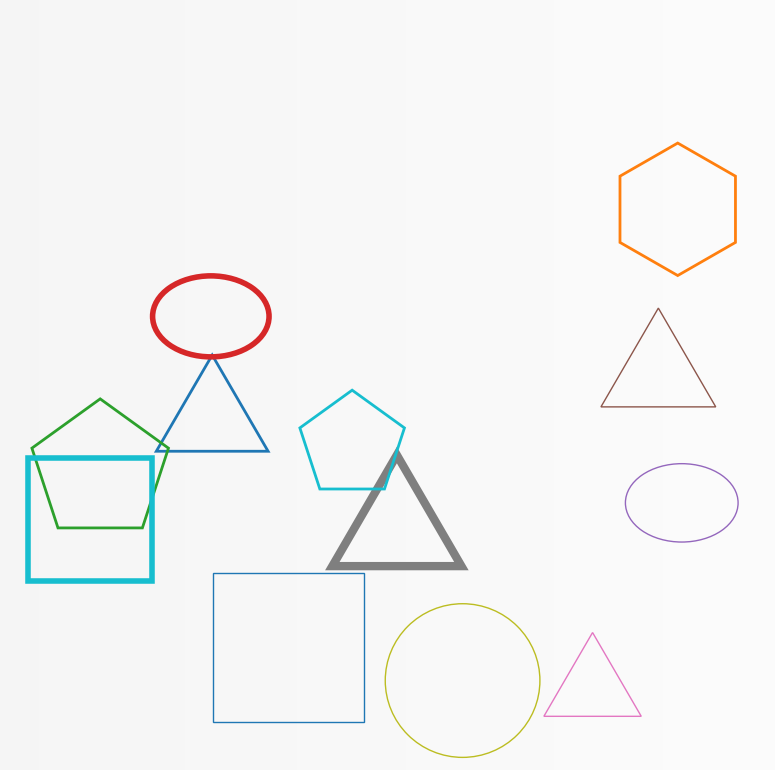[{"shape": "triangle", "thickness": 1, "radius": 0.42, "center": [0.274, 0.456]}, {"shape": "square", "thickness": 0.5, "radius": 0.49, "center": [0.373, 0.159]}, {"shape": "hexagon", "thickness": 1, "radius": 0.43, "center": [0.874, 0.728]}, {"shape": "pentagon", "thickness": 1, "radius": 0.46, "center": [0.129, 0.389]}, {"shape": "oval", "thickness": 2, "radius": 0.38, "center": [0.272, 0.589]}, {"shape": "oval", "thickness": 0.5, "radius": 0.36, "center": [0.88, 0.347]}, {"shape": "triangle", "thickness": 0.5, "radius": 0.43, "center": [0.849, 0.514]}, {"shape": "triangle", "thickness": 0.5, "radius": 0.36, "center": [0.765, 0.106]}, {"shape": "triangle", "thickness": 3, "radius": 0.48, "center": [0.512, 0.313]}, {"shape": "circle", "thickness": 0.5, "radius": 0.5, "center": [0.597, 0.116]}, {"shape": "pentagon", "thickness": 1, "radius": 0.35, "center": [0.454, 0.422]}, {"shape": "square", "thickness": 2, "radius": 0.4, "center": [0.116, 0.326]}]